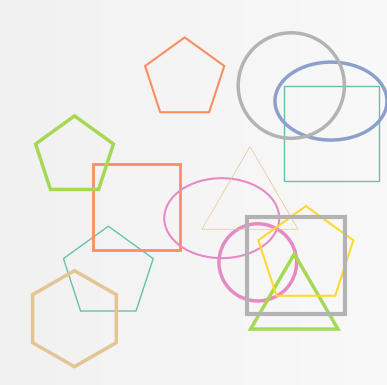[{"shape": "square", "thickness": 1, "radius": 0.61, "center": [0.855, 0.654]}, {"shape": "pentagon", "thickness": 1, "radius": 0.61, "center": [0.28, 0.291]}, {"shape": "pentagon", "thickness": 1.5, "radius": 0.54, "center": [0.477, 0.795]}, {"shape": "square", "thickness": 2, "radius": 0.56, "center": [0.353, 0.462]}, {"shape": "oval", "thickness": 2.5, "radius": 0.72, "center": [0.854, 0.737]}, {"shape": "circle", "thickness": 2.5, "radius": 0.5, "center": [0.665, 0.319]}, {"shape": "oval", "thickness": 1.5, "radius": 0.74, "center": [0.572, 0.433]}, {"shape": "triangle", "thickness": 2.5, "radius": 0.65, "center": [0.759, 0.21]}, {"shape": "pentagon", "thickness": 2.5, "radius": 0.53, "center": [0.192, 0.593]}, {"shape": "pentagon", "thickness": 1.5, "radius": 0.64, "center": [0.789, 0.336]}, {"shape": "hexagon", "thickness": 2.5, "radius": 0.62, "center": [0.192, 0.172]}, {"shape": "triangle", "thickness": 0.5, "radius": 0.72, "center": [0.645, 0.476]}, {"shape": "square", "thickness": 3, "radius": 0.63, "center": [0.764, 0.31]}, {"shape": "circle", "thickness": 2.5, "radius": 0.69, "center": [0.752, 0.778]}]